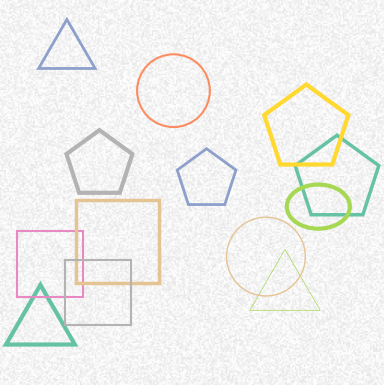[{"shape": "triangle", "thickness": 3, "radius": 0.52, "center": [0.105, 0.157]}, {"shape": "pentagon", "thickness": 2.5, "radius": 0.57, "center": [0.875, 0.535]}, {"shape": "circle", "thickness": 1.5, "radius": 0.47, "center": [0.451, 0.764]}, {"shape": "pentagon", "thickness": 2, "radius": 0.4, "center": [0.537, 0.534]}, {"shape": "triangle", "thickness": 2, "radius": 0.42, "center": [0.174, 0.865]}, {"shape": "square", "thickness": 1.5, "radius": 0.43, "center": [0.13, 0.314]}, {"shape": "triangle", "thickness": 0.5, "radius": 0.53, "center": [0.74, 0.247]}, {"shape": "oval", "thickness": 3, "radius": 0.41, "center": [0.827, 0.463]}, {"shape": "pentagon", "thickness": 3, "radius": 0.57, "center": [0.796, 0.666]}, {"shape": "circle", "thickness": 1, "radius": 0.51, "center": [0.691, 0.334]}, {"shape": "square", "thickness": 2.5, "radius": 0.54, "center": [0.305, 0.372]}, {"shape": "pentagon", "thickness": 3, "radius": 0.45, "center": [0.258, 0.572]}, {"shape": "square", "thickness": 1.5, "radius": 0.42, "center": [0.255, 0.241]}]